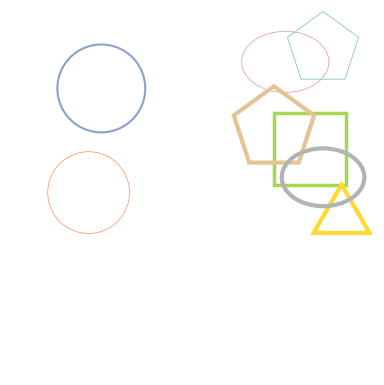[{"shape": "pentagon", "thickness": 0.5, "radius": 0.49, "center": [0.839, 0.873]}, {"shape": "circle", "thickness": 0.5, "radius": 0.53, "center": [0.23, 0.5]}, {"shape": "circle", "thickness": 1.5, "radius": 0.57, "center": [0.263, 0.77]}, {"shape": "oval", "thickness": 0.5, "radius": 0.57, "center": [0.741, 0.839]}, {"shape": "square", "thickness": 2.5, "radius": 0.47, "center": [0.806, 0.612]}, {"shape": "triangle", "thickness": 3, "radius": 0.42, "center": [0.887, 0.437]}, {"shape": "pentagon", "thickness": 3, "radius": 0.55, "center": [0.712, 0.666]}, {"shape": "oval", "thickness": 3, "radius": 0.54, "center": [0.839, 0.54]}]